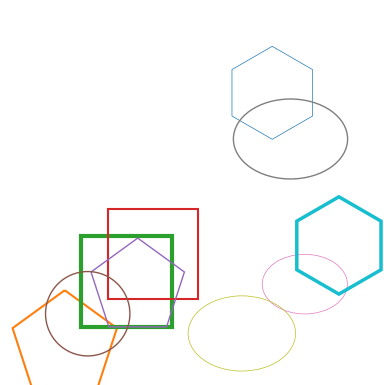[{"shape": "hexagon", "thickness": 0.5, "radius": 0.6, "center": [0.707, 0.759]}, {"shape": "pentagon", "thickness": 1.5, "radius": 0.71, "center": [0.168, 0.104]}, {"shape": "square", "thickness": 3, "radius": 0.59, "center": [0.328, 0.27]}, {"shape": "square", "thickness": 1.5, "radius": 0.59, "center": [0.398, 0.341]}, {"shape": "pentagon", "thickness": 1, "radius": 0.64, "center": [0.358, 0.254]}, {"shape": "circle", "thickness": 1, "radius": 0.55, "center": [0.228, 0.185]}, {"shape": "oval", "thickness": 0.5, "radius": 0.55, "center": [0.792, 0.262]}, {"shape": "oval", "thickness": 1, "radius": 0.74, "center": [0.755, 0.639]}, {"shape": "oval", "thickness": 0.5, "radius": 0.7, "center": [0.628, 0.134]}, {"shape": "hexagon", "thickness": 2.5, "radius": 0.63, "center": [0.88, 0.362]}]